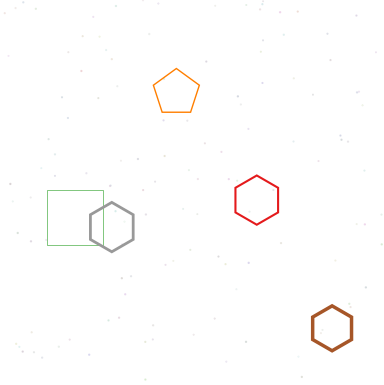[{"shape": "hexagon", "thickness": 1.5, "radius": 0.32, "center": [0.667, 0.48]}, {"shape": "square", "thickness": 0.5, "radius": 0.36, "center": [0.195, 0.434]}, {"shape": "pentagon", "thickness": 1, "radius": 0.31, "center": [0.458, 0.759]}, {"shape": "hexagon", "thickness": 2.5, "radius": 0.29, "center": [0.863, 0.147]}, {"shape": "hexagon", "thickness": 2, "radius": 0.32, "center": [0.29, 0.41]}]